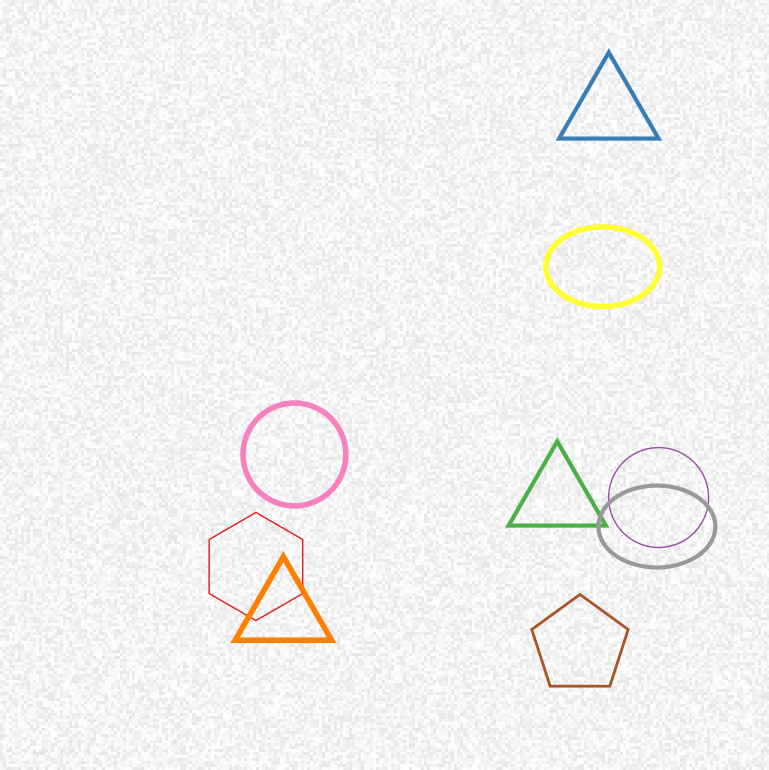[{"shape": "hexagon", "thickness": 0.5, "radius": 0.35, "center": [0.332, 0.264]}, {"shape": "triangle", "thickness": 1.5, "radius": 0.37, "center": [0.791, 0.857]}, {"shape": "triangle", "thickness": 1.5, "radius": 0.36, "center": [0.724, 0.354]}, {"shape": "circle", "thickness": 0.5, "radius": 0.32, "center": [0.855, 0.354]}, {"shape": "triangle", "thickness": 2, "radius": 0.36, "center": [0.368, 0.205]}, {"shape": "oval", "thickness": 2, "radius": 0.37, "center": [0.783, 0.654]}, {"shape": "pentagon", "thickness": 1, "radius": 0.33, "center": [0.753, 0.162]}, {"shape": "circle", "thickness": 2, "radius": 0.33, "center": [0.382, 0.41]}, {"shape": "oval", "thickness": 1.5, "radius": 0.38, "center": [0.853, 0.316]}]